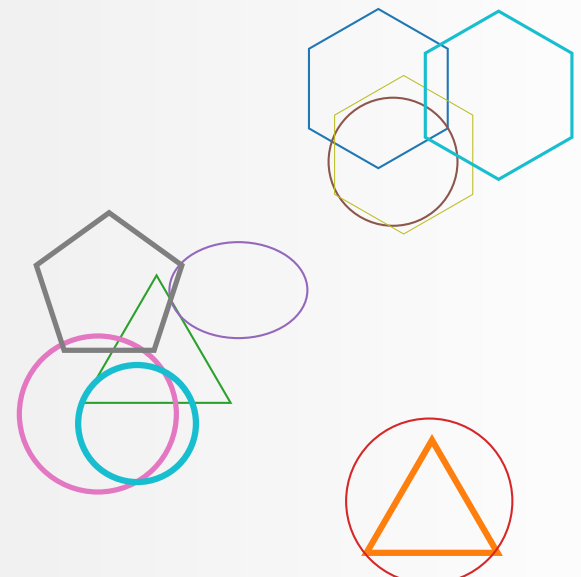[{"shape": "hexagon", "thickness": 1, "radius": 0.69, "center": [0.651, 0.846]}, {"shape": "triangle", "thickness": 3, "radius": 0.65, "center": [0.743, 0.107]}, {"shape": "triangle", "thickness": 1, "radius": 0.74, "center": [0.269, 0.375]}, {"shape": "circle", "thickness": 1, "radius": 0.72, "center": [0.738, 0.131]}, {"shape": "oval", "thickness": 1, "radius": 0.59, "center": [0.41, 0.497]}, {"shape": "circle", "thickness": 1, "radius": 0.55, "center": [0.676, 0.719]}, {"shape": "circle", "thickness": 2.5, "radius": 0.68, "center": [0.168, 0.282]}, {"shape": "pentagon", "thickness": 2.5, "radius": 0.66, "center": [0.188, 0.499]}, {"shape": "hexagon", "thickness": 0.5, "radius": 0.69, "center": [0.695, 0.731]}, {"shape": "circle", "thickness": 3, "radius": 0.51, "center": [0.236, 0.266]}, {"shape": "hexagon", "thickness": 1.5, "radius": 0.73, "center": [0.858, 0.834]}]